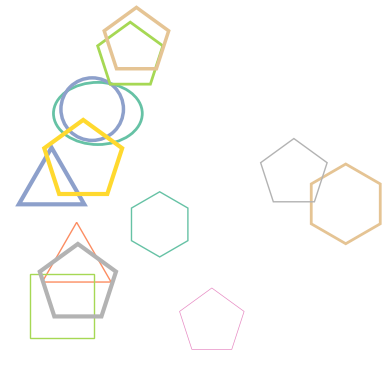[{"shape": "oval", "thickness": 2, "radius": 0.58, "center": [0.254, 0.705]}, {"shape": "hexagon", "thickness": 1, "radius": 0.42, "center": [0.415, 0.417]}, {"shape": "triangle", "thickness": 1, "radius": 0.52, "center": [0.199, 0.319]}, {"shape": "triangle", "thickness": 3, "radius": 0.49, "center": [0.134, 0.518]}, {"shape": "circle", "thickness": 2.5, "radius": 0.41, "center": [0.239, 0.717]}, {"shape": "pentagon", "thickness": 0.5, "radius": 0.44, "center": [0.55, 0.164]}, {"shape": "square", "thickness": 1, "radius": 0.41, "center": [0.162, 0.205]}, {"shape": "pentagon", "thickness": 2, "radius": 0.45, "center": [0.338, 0.853]}, {"shape": "pentagon", "thickness": 3, "radius": 0.53, "center": [0.216, 0.582]}, {"shape": "hexagon", "thickness": 2, "radius": 0.52, "center": [0.898, 0.47]}, {"shape": "pentagon", "thickness": 2.5, "radius": 0.44, "center": [0.354, 0.893]}, {"shape": "pentagon", "thickness": 3, "radius": 0.52, "center": [0.202, 0.262]}, {"shape": "pentagon", "thickness": 1, "radius": 0.45, "center": [0.763, 0.549]}]